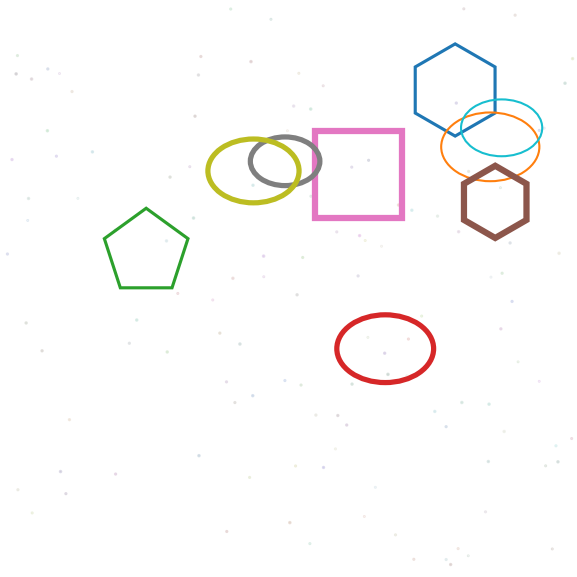[{"shape": "hexagon", "thickness": 1.5, "radius": 0.4, "center": [0.788, 0.843]}, {"shape": "oval", "thickness": 1, "radius": 0.43, "center": [0.849, 0.745]}, {"shape": "pentagon", "thickness": 1.5, "radius": 0.38, "center": [0.253, 0.562]}, {"shape": "oval", "thickness": 2.5, "radius": 0.42, "center": [0.667, 0.395]}, {"shape": "hexagon", "thickness": 3, "radius": 0.31, "center": [0.858, 0.65]}, {"shape": "square", "thickness": 3, "radius": 0.38, "center": [0.621, 0.697]}, {"shape": "oval", "thickness": 2.5, "radius": 0.3, "center": [0.494, 0.72]}, {"shape": "oval", "thickness": 2.5, "radius": 0.39, "center": [0.439, 0.703]}, {"shape": "oval", "thickness": 1, "radius": 0.35, "center": [0.869, 0.778]}]